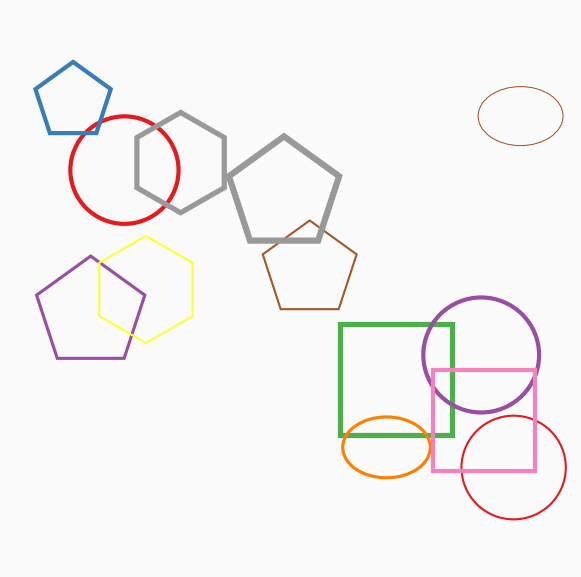[{"shape": "circle", "thickness": 2, "radius": 0.47, "center": [0.214, 0.705]}, {"shape": "circle", "thickness": 1, "radius": 0.45, "center": [0.884, 0.19]}, {"shape": "pentagon", "thickness": 2, "radius": 0.34, "center": [0.126, 0.824]}, {"shape": "square", "thickness": 2.5, "radius": 0.48, "center": [0.682, 0.341]}, {"shape": "pentagon", "thickness": 1.5, "radius": 0.49, "center": [0.156, 0.458]}, {"shape": "circle", "thickness": 2, "radius": 0.5, "center": [0.828, 0.384]}, {"shape": "oval", "thickness": 1.5, "radius": 0.38, "center": [0.665, 0.224]}, {"shape": "hexagon", "thickness": 1, "radius": 0.46, "center": [0.251, 0.498]}, {"shape": "pentagon", "thickness": 1, "radius": 0.42, "center": [0.533, 0.532]}, {"shape": "oval", "thickness": 0.5, "radius": 0.36, "center": [0.896, 0.798]}, {"shape": "square", "thickness": 2, "radius": 0.44, "center": [0.833, 0.27]}, {"shape": "hexagon", "thickness": 2.5, "radius": 0.43, "center": [0.311, 0.718]}, {"shape": "pentagon", "thickness": 3, "radius": 0.5, "center": [0.489, 0.663]}]